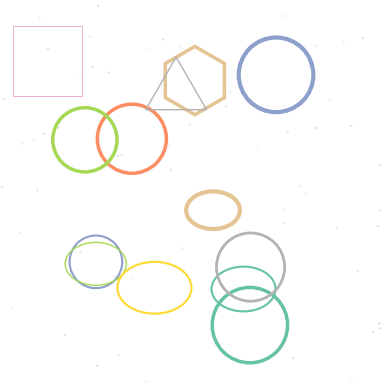[{"shape": "oval", "thickness": 1.5, "radius": 0.42, "center": [0.633, 0.249]}, {"shape": "circle", "thickness": 2.5, "radius": 0.49, "center": [0.649, 0.156]}, {"shape": "circle", "thickness": 2.5, "radius": 0.45, "center": [0.343, 0.64]}, {"shape": "circle", "thickness": 3, "radius": 0.48, "center": [0.717, 0.806]}, {"shape": "circle", "thickness": 1.5, "radius": 0.34, "center": [0.249, 0.32]}, {"shape": "square", "thickness": 0.5, "radius": 0.45, "center": [0.123, 0.842]}, {"shape": "circle", "thickness": 2.5, "radius": 0.42, "center": [0.22, 0.637]}, {"shape": "oval", "thickness": 1, "radius": 0.4, "center": [0.249, 0.315]}, {"shape": "oval", "thickness": 1.5, "radius": 0.48, "center": [0.401, 0.253]}, {"shape": "oval", "thickness": 3, "radius": 0.35, "center": [0.553, 0.454]}, {"shape": "hexagon", "thickness": 2.5, "radius": 0.44, "center": [0.506, 0.791]}, {"shape": "circle", "thickness": 2, "radius": 0.44, "center": [0.651, 0.306]}, {"shape": "triangle", "thickness": 1, "radius": 0.46, "center": [0.457, 0.761]}]